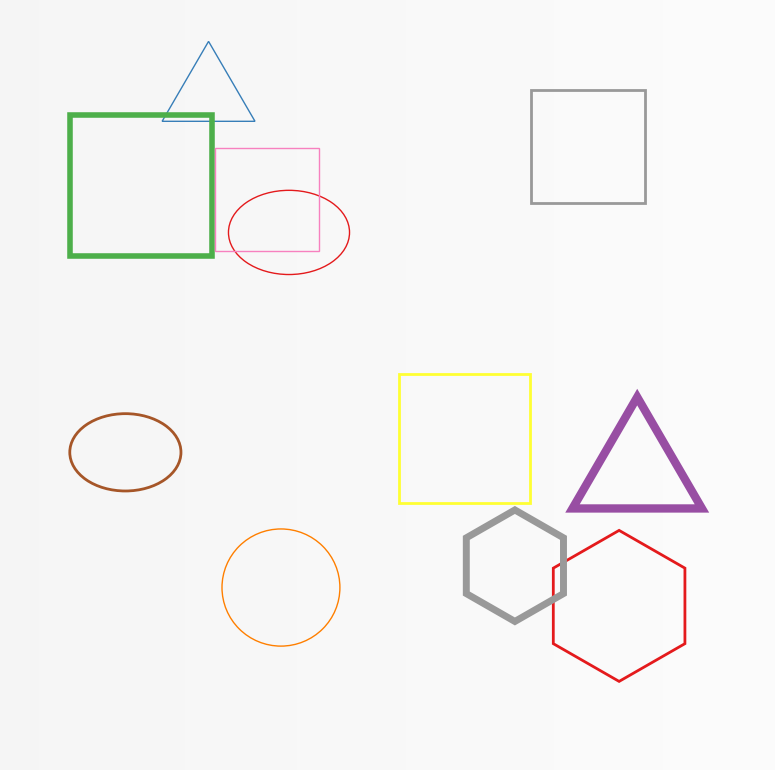[{"shape": "oval", "thickness": 0.5, "radius": 0.39, "center": [0.373, 0.698]}, {"shape": "hexagon", "thickness": 1, "radius": 0.49, "center": [0.799, 0.213]}, {"shape": "triangle", "thickness": 0.5, "radius": 0.35, "center": [0.269, 0.877]}, {"shape": "square", "thickness": 2, "radius": 0.46, "center": [0.182, 0.759]}, {"shape": "triangle", "thickness": 3, "radius": 0.48, "center": [0.822, 0.388]}, {"shape": "circle", "thickness": 0.5, "radius": 0.38, "center": [0.363, 0.237]}, {"shape": "square", "thickness": 1, "radius": 0.42, "center": [0.599, 0.43]}, {"shape": "oval", "thickness": 1, "radius": 0.36, "center": [0.162, 0.413]}, {"shape": "square", "thickness": 0.5, "radius": 0.34, "center": [0.344, 0.741]}, {"shape": "hexagon", "thickness": 2.5, "radius": 0.36, "center": [0.664, 0.265]}, {"shape": "square", "thickness": 1, "radius": 0.37, "center": [0.759, 0.81]}]